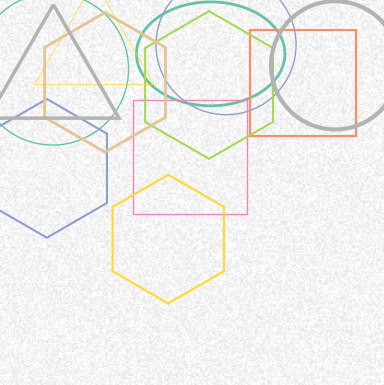[{"shape": "circle", "thickness": 1, "radius": 0.99, "center": [0.137, 0.821]}, {"shape": "oval", "thickness": 2, "radius": 0.96, "center": [0.547, 0.86]}, {"shape": "square", "thickness": 1.5, "radius": 0.69, "center": [0.786, 0.785]}, {"shape": "circle", "thickness": 1, "radius": 0.91, "center": [0.587, 0.884]}, {"shape": "hexagon", "thickness": 1.5, "radius": 0.9, "center": [0.122, 0.563]}, {"shape": "square", "thickness": 1, "radius": 0.73, "center": [0.494, 0.592]}, {"shape": "hexagon", "thickness": 1.5, "radius": 0.96, "center": [0.543, 0.779]}, {"shape": "hexagon", "thickness": 1.5, "radius": 0.84, "center": [0.437, 0.379]}, {"shape": "triangle", "thickness": 0.5, "radius": 0.89, "center": [0.245, 0.87]}, {"shape": "hexagon", "thickness": 2, "radius": 0.91, "center": [0.273, 0.786]}, {"shape": "triangle", "thickness": 2.5, "radius": 0.98, "center": [0.139, 0.791]}, {"shape": "circle", "thickness": 3, "radius": 0.83, "center": [0.871, 0.83]}]